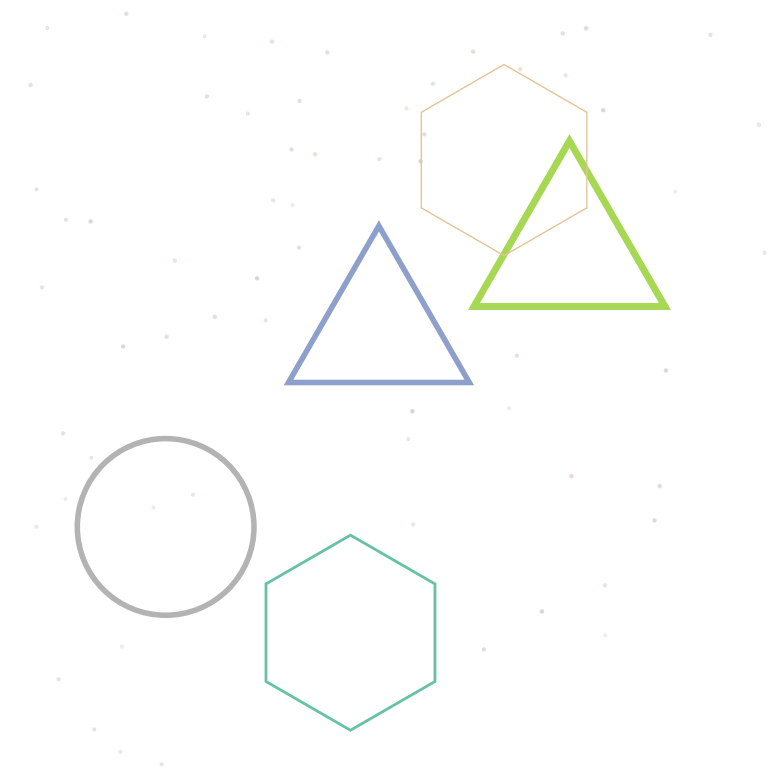[{"shape": "hexagon", "thickness": 1, "radius": 0.63, "center": [0.455, 0.178]}, {"shape": "triangle", "thickness": 2, "radius": 0.68, "center": [0.492, 0.571]}, {"shape": "triangle", "thickness": 2.5, "radius": 0.72, "center": [0.74, 0.674]}, {"shape": "hexagon", "thickness": 0.5, "radius": 0.62, "center": [0.655, 0.792]}, {"shape": "circle", "thickness": 2, "radius": 0.57, "center": [0.215, 0.316]}]